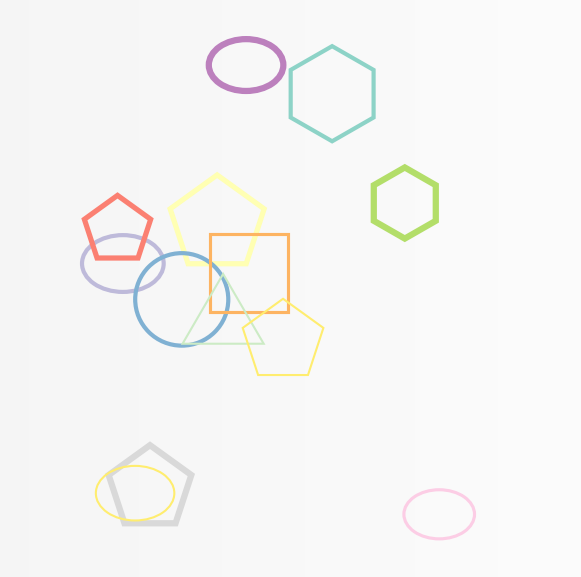[{"shape": "hexagon", "thickness": 2, "radius": 0.41, "center": [0.571, 0.837]}, {"shape": "pentagon", "thickness": 2.5, "radius": 0.43, "center": [0.374, 0.611]}, {"shape": "oval", "thickness": 2, "radius": 0.35, "center": [0.211, 0.543]}, {"shape": "pentagon", "thickness": 2.5, "radius": 0.3, "center": [0.202, 0.601]}, {"shape": "circle", "thickness": 2, "radius": 0.4, "center": [0.313, 0.481]}, {"shape": "square", "thickness": 1.5, "radius": 0.34, "center": [0.429, 0.527]}, {"shape": "hexagon", "thickness": 3, "radius": 0.31, "center": [0.696, 0.648]}, {"shape": "oval", "thickness": 1.5, "radius": 0.3, "center": [0.756, 0.109]}, {"shape": "pentagon", "thickness": 3, "radius": 0.37, "center": [0.258, 0.154]}, {"shape": "oval", "thickness": 3, "radius": 0.32, "center": [0.423, 0.887]}, {"shape": "triangle", "thickness": 1, "radius": 0.4, "center": [0.384, 0.444]}, {"shape": "pentagon", "thickness": 1, "radius": 0.36, "center": [0.487, 0.409]}, {"shape": "oval", "thickness": 1, "radius": 0.34, "center": [0.232, 0.145]}]